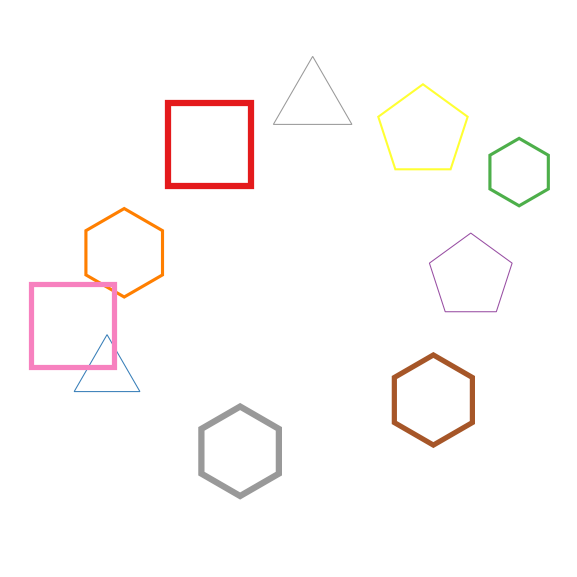[{"shape": "square", "thickness": 3, "radius": 0.36, "center": [0.363, 0.748]}, {"shape": "triangle", "thickness": 0.5, "radius": 0.33, "center": [0.185, 0.354]}, {"shape": "hexagon", "thickness": 1.5, "radius": 0.29, "center": [0.899, 0.701]}, {"shape": "pentagon", "thickness": 0.5, "radius": 0.38, "center": [0.815, 0.52]}, {"shape": "hexagon", "thickness": 1.5, "radius": 0.38, "center": [0.215, 0.561]}, {"shape": "pentagon", "thickness": 1, "radius": 0.41, "center": [0.732, 0.772]}, {"shape": "hexagon", "thickness": 2.5, "radius": 0.39, "center": [0.75, 0.306]}, {"shape": "square", "thickness": 2.5, "radius": 0.36, "center": [0.126, 0.436]}, {"shape": "triangle", "thickness": 0.5, "radius": 0.39, "center": [0.541, 0.823]}, {"shape": "hexagon", "thickness": 3, "radius": 0.39, "center": [0.416, 0.218]}]